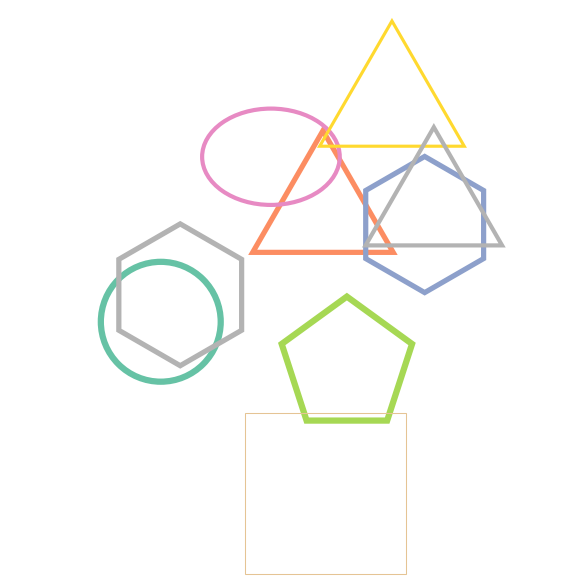[{"shape": "circle", "thickness": 3, "radius": 0.52, "center": [0.278, 0.442]}, {"shape": "triangle", "thickness": 2.5, "radius": 0.7, "center": [0.559, 0.632]}, {"shape": "hexagon", "thickness": 2.5, "radius": 0.59, "center": [0.735, 0.61]}, {"shape": "oval", "thickness": 2, "radius": 0.6, "center": [0.469, 0.728]}, {"shape": "pentagon", "thickness": 3, "radius": 0.59, "center": [0.601, 0.367]}, {"shape": "triangle", "thickness": 1.5, "radius": 0.72, "center": [0.679, 0.818]}, {"shape": "square", "thickness": 0.5, "radius": 0.7, "center": [0.564, 0.144]}, {"shape": "hexagon", "thickness": 2.5, "radius": 0.61, "center": [0.312, 0.489]}, {"shape": "triangle", "thickness": 2, "radius": 0.68, "center": [0.751, 0.642]}]